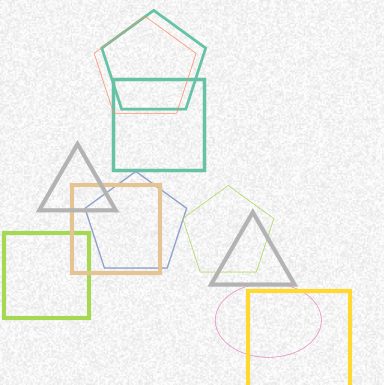[{"shape": "pentagon", "thickness": 2, "radius": 0.71, "center": [0.399, 0.831]}, {"shape": "square", "thickness": 2.5, "radius": 0.59, "center": [0.411, 0.676]}, {"shape": "pentagon", "thickness": 0.5, "radius": 0.7, "center": [0.377, 0.818]}, {"shape": "pentagon", "thickness": 1, "radius": 0.69, "center": [0.353, 0.416]}, {"shape": "oval", "thickness": 0.5, "radius": 0.69, "center": [0.697, 0.168]}, {"shape": "square", "thickness": 3, "radius": 0.55, "center": [0.121, 0.285]}, {"shape": "pentagon", "thickness": 0.5, "radius": 0.62, "center": [0.593, 0.394]}, {"shape": "square", "thickness": 3, "radius": 0.67, "center": [0.776, 0.11]}, {"shape": "square", "thickness": 3, "radius": 0.57, "center": [0.301, 0.406]}, {"shape": "triangle", "thickness": 3, "radius": 0.63, "center": [0.657, 0.323]}, {"shape": "triangle", "thickness": 3, "radius": 0.57, "center": [0.201, 0.511]}]